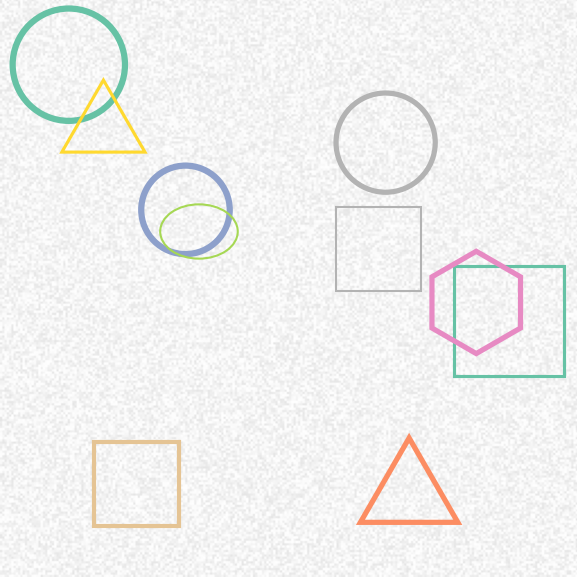[{"shape": "square", "thickness": 1.5, "radius": 0.47, "center": [0.882, 0.443]}, {"shape": "circle", "thickness": 3, "radius": 0.49, "center": [0.119, 0.887]}, {"shape": "triangle", "thickness": 2.5, "radius": 0.49, "center": [0.708, 0.143]}, {"shape": "circle", "thickness": 3, "radius": 0.38, "center": [0.321, 0.636]}, {"shape": "hexagon", "thickness": 2.5, "radius": 0.44, "center": [0.825, 0.475]}, {"shape": "oval", "thickness": 1, "radius": 0.34, "center": [0.345, 0.598]}, {"shape": "triangle", "thickness": 1.5, "radius": 0.42, "center": [0.179, 0.777]}, {"shape": "square", "thickness": 2, "radius": 0.37, "center": [0.236, 0.161]}, {"shape": "square", "thickness": 1, "radius": 0.37, "center": [0.656, 0.568]}, {"shape": "circle", "thickness": 2.5, "radius": 0.43, "center": [0.668, 0.752]}]